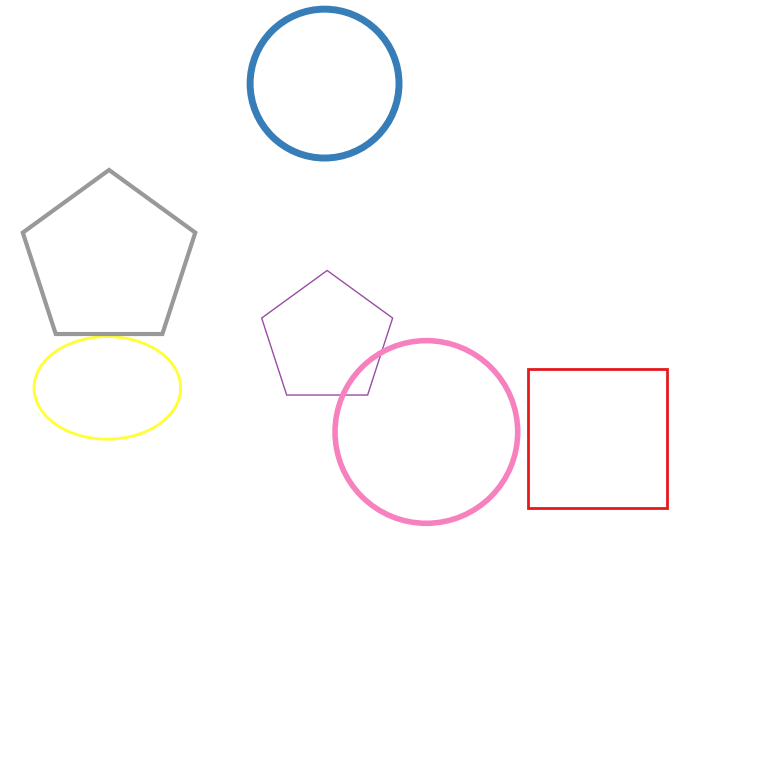[{"shape": "square", "thickness": 1, "radius": 0.45, "center": [0.776, 0.431]}, {"shape": "circle", "thickness": 2.5, "radius": 0.48, "center": [0.422, 0.891]}, {"shape": "pentagon", "thickness": 0.5, "radius": 0.45, "center": [0.425, 0.559]}, {"shape": "oval", "thickness": 1, "radius": 0.48, "center": [0.139, 0.496]}, {"shape": "circle", "thickness": 2, "radius": 0.59, "center": [0.554, 0.439]}, {"shape": "pentagon", "thickness": 1.5, "radius": 0.59, "center": [0.142, 0.661]}]